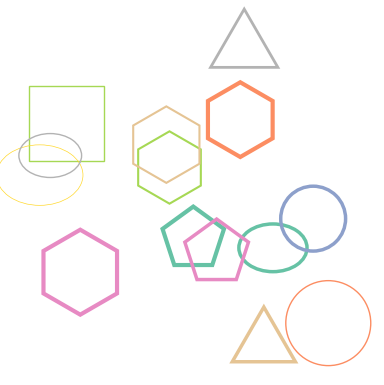[{"shape": "pentagon", "thickness": 3, "radius": 0.42, "center": [0.502, 0.38]}, {"shape": "oval", "thickness": 2.5, "radius": 0.44, "center": [0.709, 0.356]}, {"shape": "circle", "thickness": 1, "radius": 0.55, "center": [0.853, 0.161]}, {"shape": "hexagon", "thickness": 3, "radius": 0.49, "center": [0.624, 0.689]}, {"shape": "circle", "thickness": 2.5, "radius": 0.42, "center": [0.813, 0.432]}, {"shape": "pentagon", "thickness": 2.5, "radius": 0.43, "center": [0.563, 0.344]}, {"shape": "hexagon", "thickness": 3, "radius": 0.55, "center": [0.208, 0.293]}, {"shape": "hexagon", "thickness": 1.5, "radius": 0.47, "center": [0.44, 0.565]}, {"shape": "square", "thickness": 1, "radius": 0.48, "center": [0.173, 0.68]}, {"shape": "oval", "thickness": 0.5, "radius": 0.56, "center": [0.103, 0.545]}, {"shape": "hexagon", "thickness": 1.5, "radius": 0.5, "center": [0.432, 0.624]}, {"shape": "triangle", "thickness": 2.5, "radius": 0.47, "center": [0.685, 0.108]}, {"shape": "oval", "thickness": 1, "radius": 0.41, "center": [0.13, 0.596]}, {"shape": "triangle", "thickness": 2, "radius": 0.5, "center": [0.634, 0.875]}]